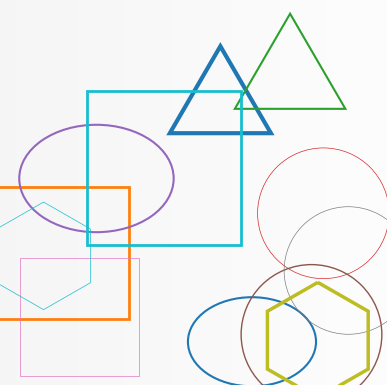[{"shape": "oval", "thickness": 1.5, "radius": 0.83, "center": [0.65, 0.112]}, {"shape": "triangle", "thickness": 3, "radius": 0.75, "center": [0.569, 0.729]}, {"shape": "square", "thickness": 2, "radius": 0.86, "center": [0.162, 0.342]}, {"shape": "triangle", "thickness": 1.5, "radius": 0.82, "center": [0.749, 0.8]}, {"shape": "circle", "thickness": 0.5, "radius": 0.85, "center": [0.834, 0.446]}, {"shape": "oval", "thickness": 1.5, "radius": 1.0, "center": [0.249, 0.536]}, {"shape": "circle", "thickness": 1, "radius": 0.91, "center": [0.804, 0.131]}, {"shape": "square", "thickness": 0.5, "radius": 0.76, "center": [0.206, 0.177]}, {"shape": "circle", "thickness": 0.5, "radius": 0.83, "center": [0.899, 0.297]}, {"shape": "hexagon", "thickness": 2.5, "radius": 0.75, "center": [0.82, 0.116]}, {"shape": "square", "thickness": 2, "radius": 1.0, "center": [0.423, 0.563]}, {"shape": "hexagon", "thickness": 0.5, "radius": 0.7, "center": [0.112, 0.335]}]